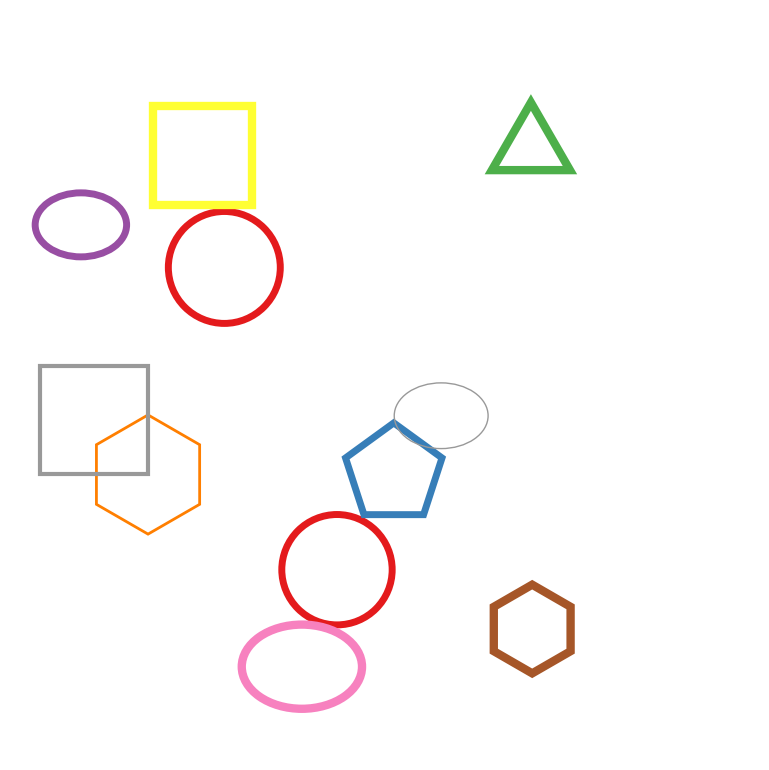[{"shape": "circle", "thickness": 2.5, "radius": 0.36, "center": [0.291, 0.653]}, {"shape": "circle", "thickness": 2.5, "radius": 0.36, "center": [0.438, 0.26]}, {"shape": "pentagon", "thickness": 2.5, "radius": 0.33, "center": [0.511, 0.385]}, {"shape": "triangle", "thickness": 3, "radius": 0.29, "center": [0.69, 0.808]}, {"shape": "oval", "thickness": 2.5, "radius": 0.3, "center": [0.105, 0.708]}, {"shape": "hexagon", "thickness": 1, "radius": 0.39, "center": [0.192, 0.384]}, {"shape": "square", "thickness": 3, "radius": 0.32, "center": [0.263, 0.798]}, {"shape": "hexagon", "thickness": 3, "radius": 0.29, "center": [0.691, 0.183]}, {"shape": "oval", "thickness": 3, "radius": 0.39, "center": [0.392, 0.134]}, {"shape": "square", "thickness": 1.5, "radius": 0.35, "center": [0.122, 0.455]}, {"shape": "oval", "thickness": 0.5, "radius": 0.3, "center": [0.573, 0.46]}]